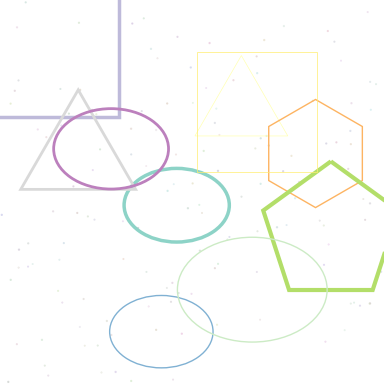[{"shape": "oval", "thickness": 2.5, "radius": 0.68, "center": [0.459, 0.467]}, {"shape": "triangle", "thickness": 0.5, "radius": 0.7, "center": [0.627, 0.717]}, {"shape": "square", "thickness": 2.5, "radius": 0.85, "center": [0.14, 0.866]}, {"shape": "oval", "thickness": 1, "radius": 0.67, "center": [0.419, 0.139]}, {"shape": "hexagon", "thickness": 1, "radius": 0.7, "center": [0.82, 0.601]}, {"shape": "pentagon", "thickness": 3, "radius": 0.92, "center": [0.859, 0.396]}, {"shape": "triangle", "thickness": 2, "radius": 0.86, "center": [0.203, 0.594]}, {"shape": "oval", "thickness": 2, "radius": 0.75, "center": [0.289, 0.613]}, {"shape": "oval", "thickness": 1, "radius": 0.97, "center": [0.655, 0.248]}, {"shape": "square", "thickness": 0.5, "radius": 0.78, "center": [0.668, 0.709]}]